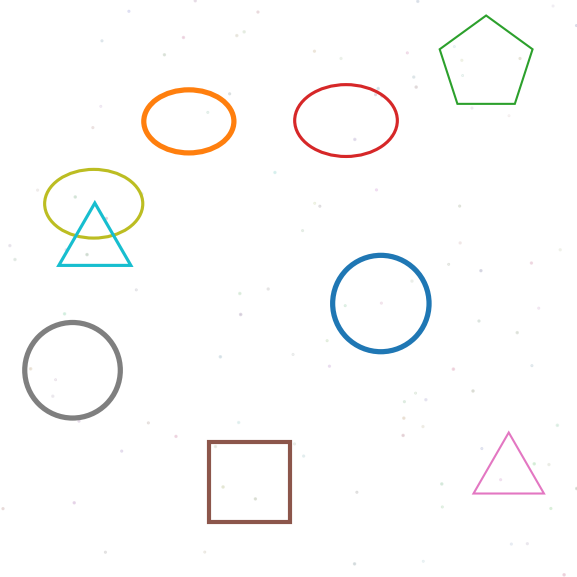[{"shape": "circle", "thickness": 2.5, "radius": 0.42, "center": [0.659, 0.474]}, {"shape": "oval", "thickness": 2.5, "radius": 0.39, "center": [0.327, 0.789]}, {"shape": "pentagon", "thickness": 1, "radius": 0.42, "center": [0.842, 0.888]}, {"shape": "oval", "thickness": 1.5, "radius": 0.44, "center": [0.599, 0.79]}, {"shape": "square", "thickness": 2, "radius": 0.35, "center": [0.432, 0.164]}, {"shape": "triangle", "thickness": 1, "radius": 0.35, "center": [0.881, 0.18]}, {"shape": "circle", "thickness": 2.5, "radius": 0.41, "center": [0.126, 0.358]}, {"shape": "oval", "thickness": 1.5, "radius": 0.42, "center": [0.162, 0.646]}, {"shape": "triangle", "thickness": 1.5, "radius": 0.36, "center": [0.164, 0.576]}]